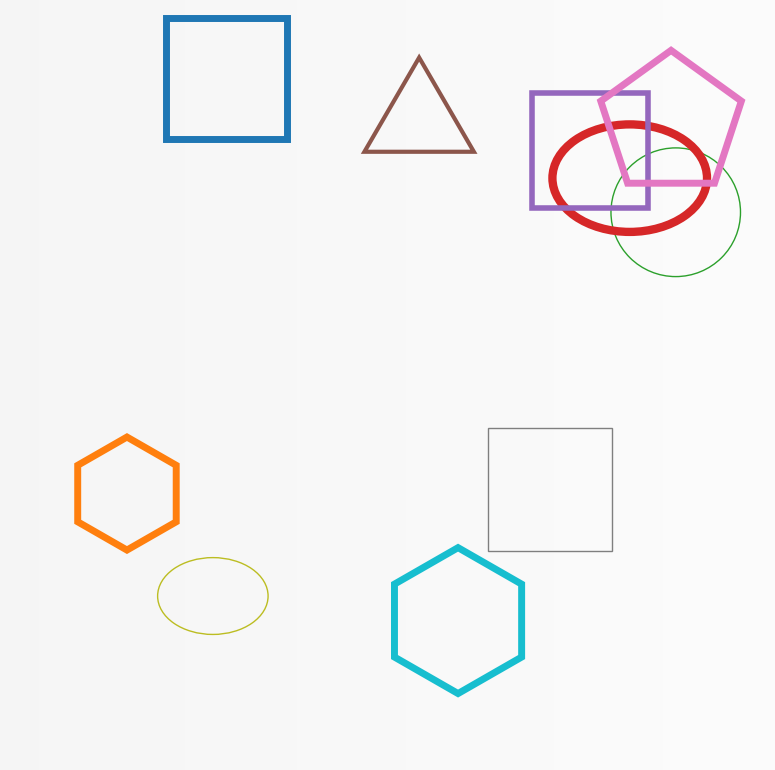[{"shape": "square", "thickness": 2.5, "radius": 0.39, "center": [0.292, 0.898]}, {"shape": "hexagon", "thickness": 2.5, "radius": 0.37, "center": [0.164, 0.359]}, {"shape": "circle", "thickness": 0.5, "radius": 0.42, "center": [0.872, 0.724]}, {"shape": "oval", "thickness": 3, "radius": 0.5, "center": [0.813, 0.769]}, {"shape": "square", "thickness": 2, "radius": 0.37, "center": [0.762, 0.804]}, {"shape": "triangle", "thickness": 1.5, "radius": 0.41, "center": [0.541, 0.844]}, {"shape": "pentagon", "thickness": 2.5, "radius": 0.48, "center": [0.866, 0.839]}, {"shape": "square", "thickness": 0.5, "radius": 0.4, "center": [0.71, 0.364]}, {"shape": "oval", "thickness": 0.5, "radius": 0.36, "center": [0.275, 0.226]}, {"shape": "hexagon", "thickness": 2.5, "radius": 0.47, "center": [0.591, 0.194]}]